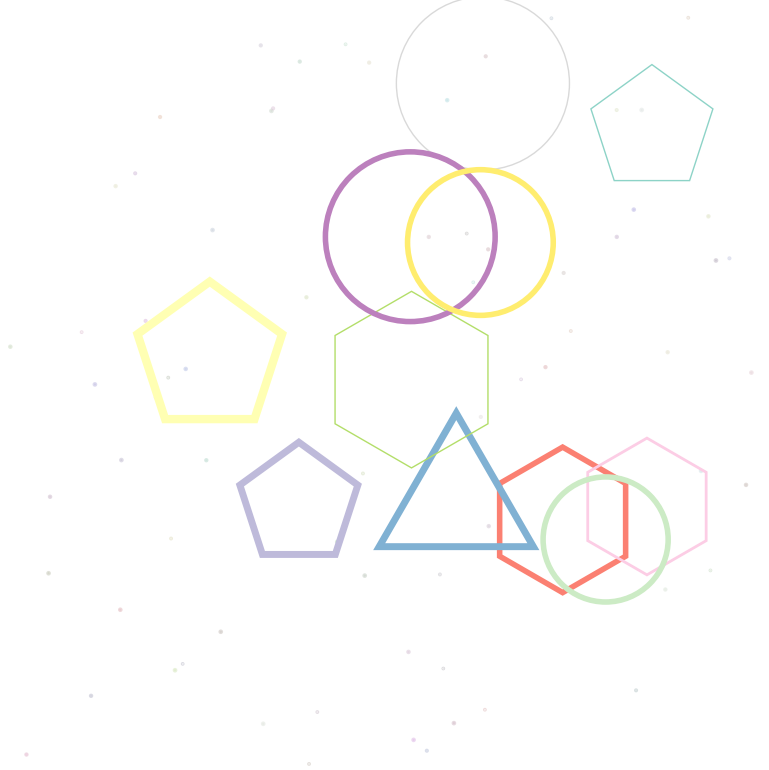[{"shape": "pentagon", "thickness": 0.5, "radius": 0.42, "center": [0.847, 0.833]}, {"shape": "pentagon", "thickness": 3, "radius": 0.49, "center": [0.272, 0.536]}, {"shape": "pentagon", "thickness": 2.5, "radius": 0.4, "center": [0.388, 0.345]}, {"shape": "hexagon", "thickness": 2, "radius": 0.47, "center": [0.731, 0.325]}, {"shape": "triangle", "thickness": 2.5, "radius": 0.58, "center": [0.593, 0.348]}, {"shape": "hexagon", "thickness": 0.5, "radius": 0.57, "center": [0.534, 0.507]}, {"shape": "hexagon", "thickness": 1, "radius": 0.44, "center": [0.84, 0.342]}, {"shape": "circle", "thickness": 0.5, "radius": 0.56, "center": [0.627, 0.892]}, {"shape": "circle", "thickness": 2, "radius": 0.55, "center": [0.533, 0.693]}, {"shape": "circle", "thickness": 2, "radius": 0.41, "center": [0.787, 0.299]}, {"shape": "circle", "thickness": 2, "radius": 0.47, "center": [0.624, 0.685]}]